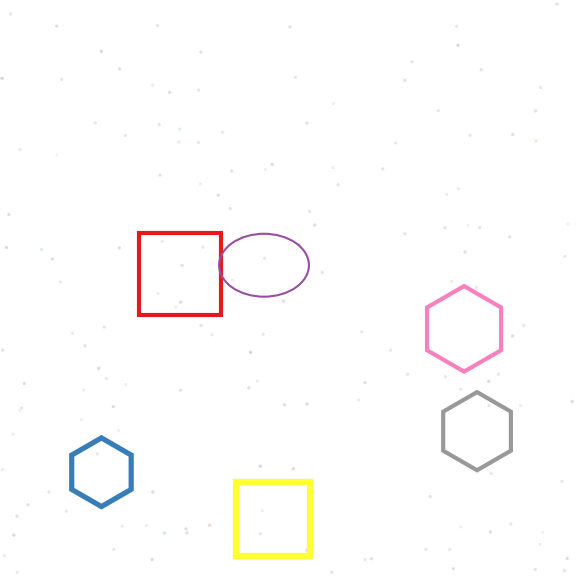[{"shape": "square", "thickness": 2, "radius": 0.35, "center": [0.312, 0.524]}, {"shape": "hexagon", "thickness": 2.5, "radius": 0.3, "center": [0.176, 0.181]}, {"shape": "oval", "thickness": 1, "radius": 0.39, "center": [0.457, 0.54]}, {"shape": "square", "thickness": 3, "radius": 0.32, "center": [0.473, 0.101]}, {"shape": "hexagon", "thickness": 2, "radius": 0.37, "center": [0.804, 0.43]}, {"shape": "hexagon", "thickness": 2, "radius": 0.34, "center": [0.826, 0.252]}]